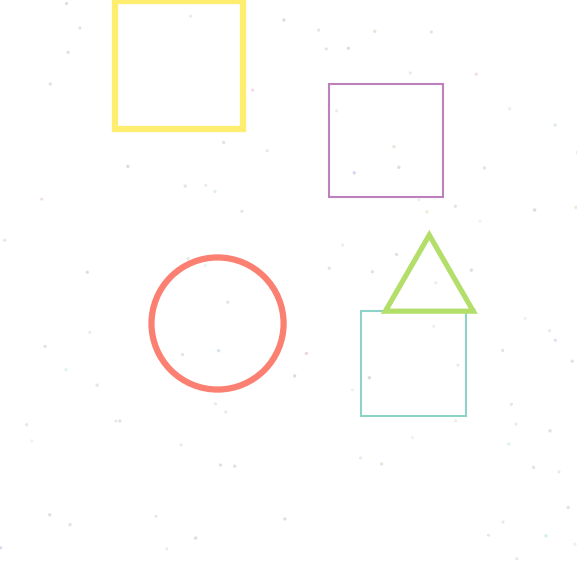[{"shape": "square", "thickness": 1, "radius": 0.45, "center": [0.716, 0.37]}, {"shape": "circle", "thickness": 3, "radius": 0.57, "center": [0.377, 0.439]}, {"shape": "triangle", "thickness": 2.5, "radius": 0.44, "center": [0.743, 0.504]}, {"shape": "square", "thickness": 1, "radius": 0.49, "center": [0.669, 0.756]}, {"shape": "square", "thickness": 3, "radius": 0.55, "center": [0.31, 0.887]}]